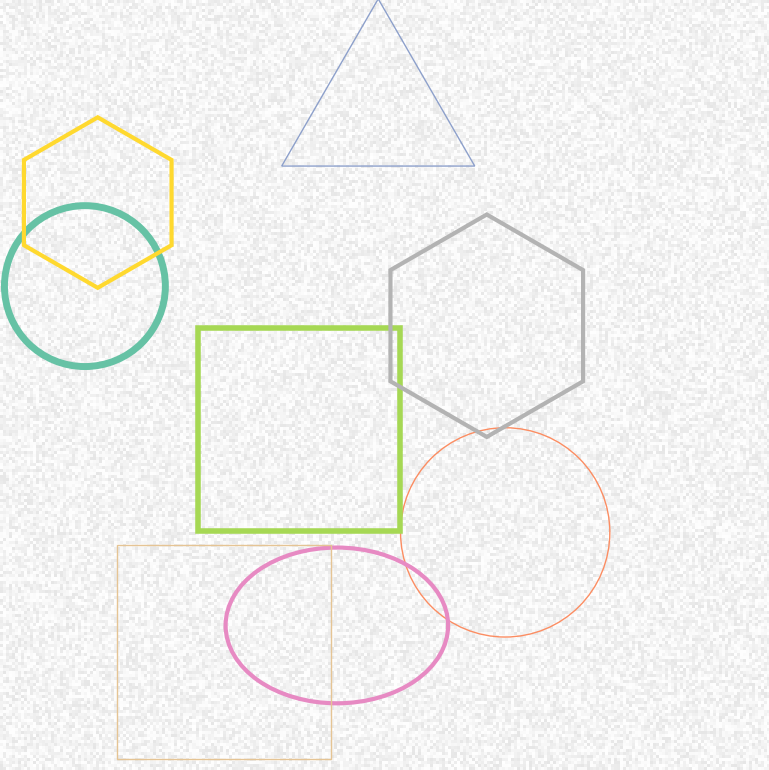[{"shape": "circle", "thickness": 2.5, "radius": 0.52, "center": [0.11, 0.628]}, {"shape": "circle", "thickness": 0.5, "radius": 0.68, "center": [0.656, 0.309]}, {"shape": "triangle", "thickness": 0.5, "radius": 0.72, "center": [0.491, 0.857]}, {"shape": "oval", "thickness": 1.5, "radius": 0.72, "center": [0.437, 0.188]}, {"shape": "square", "thickness": 2, "radius": 0.66, "center": [0.388, 0.442]}, {"shape": "hexagon", "thickness": 1.5, "radius": 0.55, "center": [0.127, 0.737]}, {"shape": "square", "thickness": 0.5, "radius": 0.7, "center": [0.291, 0.154]}, {"shape": "hexagon", "thickness": 1.5, "radius": 0.72, "center": [0.632, 0.577]}]